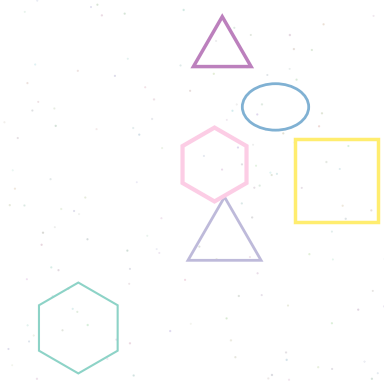[{"shape": "hexagon", "thickness": 1.5, "radius": 0.59, "center": [0.203, 0.148]}, {"shape": "triangle", "thickness": 2, "radius": 0.55, "center": [0.583, 0.379]}, {"shape": "oval", "thickness": 2, "radius": 0.43, "center": [0.716, 0.722]}, {"shape": "hexagon", "thickness": 3, "radius": 0.48, "center": [0.557, 0.573]}, {"shape": "triangle", "thickness": 2.5, "radius": 0.43, "center": [0.577, 0.87]}, {"shape": "square", "thickness": 2.5, "radius": 0.54, "center": [0.873, 0.532]}]